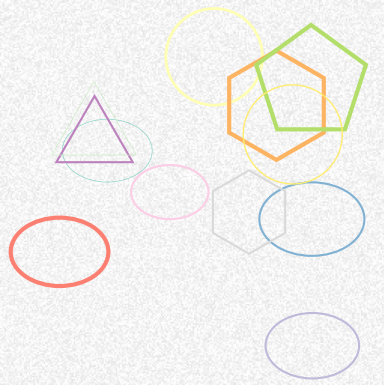[{"shape": "oval", "thickness": 0.5, "radius": 0.58, "center": [0.279, 0.609]}, {"shape": "circle", "thickness": 2, "radius": 0.63, "center": [0.556, 0.852]}, {"shape": "oval", "thickness": 1.5, "radius": 0.61, "center": [0.811, 0.102]}, {"shape": "oval", "thickness": 3, "radius": 0.63, "center": [0.155, 0.346]}, {"shape": "oval", "thickness": 1.5, "radius": 0.68, "center": [0.81, 0.431]}, {"shape": "hexagon", "thickness": 3, "radius": 0.71, "center": [0.718, 0.727]}, {"shape": "pentagon", "thickness": 3, "radius": 0.75, "center": [0.808, 0.785]}, {"shape": "oval", "thickness": 1.5, "radius": 0.5, "center": [0.441, 0.501]}, {"shape": "hexagon", "thickness": 1.5, "radius": 0.54, "center": [0.647, 0.449]}, {"shape": "triangle", "thickness": 1.5, "radius": 0.57, "center": [0.246, 0.636]}, {"shape": "triangle", "thickness": 0.5, "radius": 0.63, "center": [0.244, 0.661]}, {"shape": "circle", "thickness": 1, "radius": 0.64, "center": [0.76, 0.651]}]